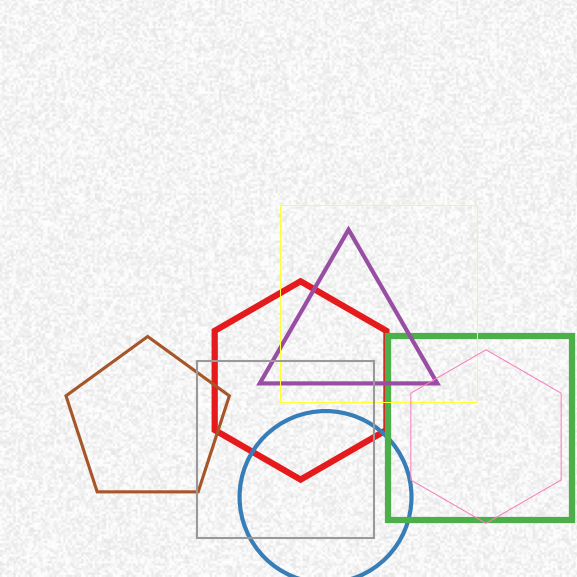[{"shape": "hexagon", "thickness": 3, "radius": 0.86, "center": [0.52, 0.34]}, {"shape": "circle", "thickness": 2, "radius": 0.74, "center": [0.564, 0.139]}, {"shape": "square", "thickness": 3, "radius": 0.8, "center": [0.831, 0.258]}, {"shape": "triangle", "thickness": 2, "radius": 0.89, "center": [0.604, 0.424]}, {"shape": "square", "thickness": 0.5, "radius": 0.85, "center": [0.655, 0.474]}, {"shape": "pentagon", "thickness": 1.5, "radius": 0.74, "center": [0.256, 0.268]}, {"shape": "hexagon", "thickness": 0.5, "radius": 0.75, "center": [0.842, 0.243]}, {"shape": "square", "thickness": 1, "radius": 0.77, "center": [0.494, 0.221]}]